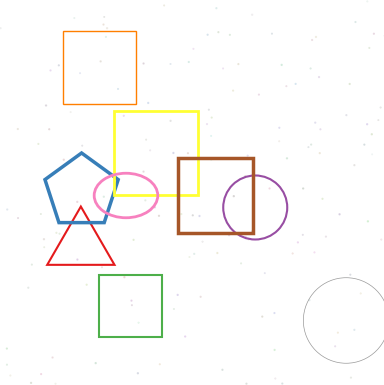[{"shape": "triangle", "thickness": 1.5, "radius": 0.5, "center": [0.21, 0.363]}, {"shape": "pentagon", "thickness": 2.5, "radius": 0.5, "center": [0.212, 0.503]}, {"shape": "square", "thickness": 1.5, "radius": 0.41, "center": [0.34, 0.205]}, {"shape": "circle", "thickness": 1.5, "radius": 0.42, "center": [0.663, 0.461]}, {"shape": "square", "thickness": 1, "radius": 0.47, "center": [0.259, 0.826]}, {"shape": "square", "thickness": 2, "radius": 0.54, "center": [0.405, 0.602]}, {"shape": "square", "thickness": 2.5, "radius": 0.49, "center": [0.561, 0.492]}, {"shape": "oval", "thickness": 2, "radius": 0.41, "center": [0.327, 0.492]}, {"shape": "circle", "thickness": 0.5, "radius": 0.56, "center": [0.899, 0.168]}]